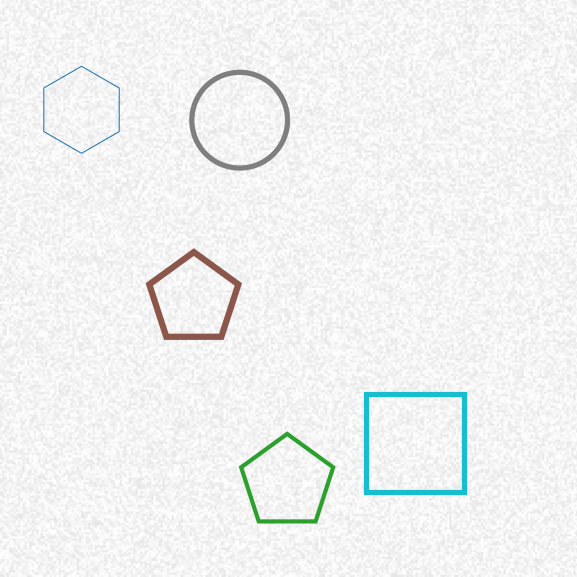[{"shape": "hexagon", "thickness": 0.5, "radius": 0.38, "center": [0.141, 0.809]}, {"shape": "pentagon", "thickness": 2, "radius": 0.42, "center": [0.497, 0.164]}, {"shape": "pentagon", "thickness": 3, "radius": 0.41, "center": [0.336, 0.482]}, {"shape": "circle", "thickness": 2.5, "radius": 0.41, "center": [0.415, 0.791]}, {"shape": "square", "thickness": 2.5, "radius": 0.42, "center": [0.719, 0.232]}]